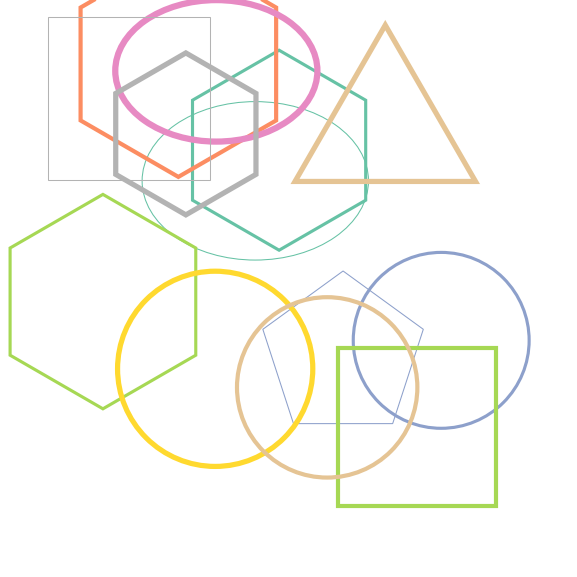[{"shape": "hexagon", "thickness": 1.5, "radius": 0.87, "center": [0.483, 0.739]}, {"shape": "oval", "thickness": 0.5, "radius": 0.98, "center": [0.442, 0.686]}, {"shape": "hexagon", "thickness": 2, "radius": 0.98, "center": [0.309, 0.888]}, {"shape": "pentagon", "thickness": 0.5, "radius": 0.73, "center": [0.594, 0.384]}, {"shape": "circle", "thickness": 1.5, "radius": 0.76, "center": [0.764, 0.41]}, {"shape": "oval", "thickness": 3, "radius": 0.88, "center": [0.375, 0.876]}, {"shape": "hexagon", "thickness": 1.5, "radius": 0.93, "center": [0.178, 0.477]}, {"shape": "square", "thickness": 2, "radius": 0.68, "center": [0.722, 0.259]}, {"shape": "circle", "thickness": 2.5, "radius": 0.85, "center": [0.373, 0.36]}, {"shape": "triangle", "thickness": 2.5, "radius": 0.9, "center": [0.667, 0.775]}, {"shape": "circle", "thickness": 2, "radius": 0.78, "center": [0.567, 0.328]}, {"shape": "square", "thickness": 0.5, "radius": 0.7, "center": [0.223, 0.828]}, {"shape": "hexagon", "thickness": 2.5, "radius": 0.7, "center": [0.322, 0.767]}]